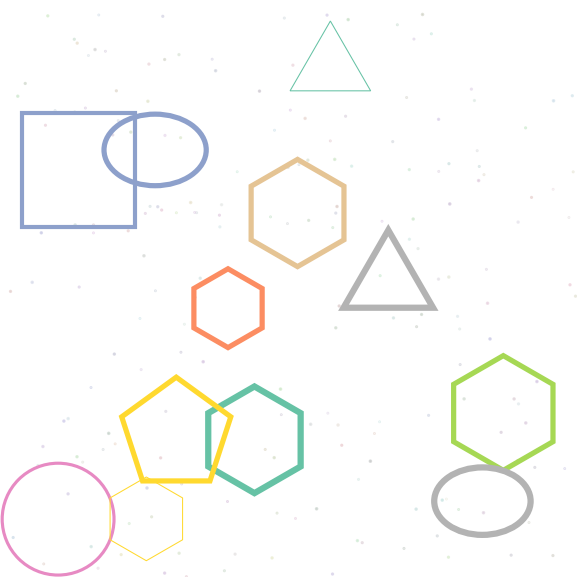[{"shape": "triangle", "thickness": 0.5, "radius": 0.4, "center": [0.572, 0.882]}, {"shape": "hexagon", "thickness": 3, "radius": 0.46, "center": [0.441, 0.238]}, {"shape": "hexagon", "thickness": 2.5, "radius": 0.34, "center": [0.395, 0.465]}, {"shape": "oval", "thickness": 2.5, "radius": 0.44, "center": [0.269, 0.74]}, {"shape": "square", "thickness": 2, "radius": 0.49, "center": [0.136, 0.705]}, {"shape": "circle", "thickness": 1.5, "radius": 0.48, "center": [0.101, 0.1]}, {"shape": "hexagon", "thickness": 2.5, "radius": 0.5, "center": [0.872, 0.284]}, {"shape": "pentagon", "thickness": 2.5, "radius": 0.5, "center": [0.305, 0.247]}, {"shape": "hexagon", "thickness": 0.5, "radius": 0.36, "center": [0.253, 0.101]}, {"shape": "hexagon", "thickness": 2.5, "radius": 0.46, "center": [0.515, 0.63]}, {"shape": "triangle", "thickness": 3, "radius": 0.45, "center": [0.672, 0.511]}, {"shape": "oval", "thickness": 3, "radius": 0.42, "center": [0.835, 0.131]}]